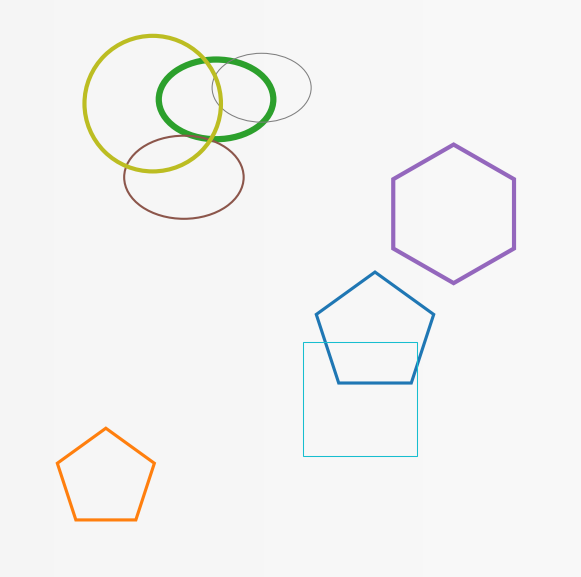[{"shape": "pentagon", "thickness": 1.5, "radius": 0.53, "center": [0.645, 0.422]}, {"shape": "pentagon", "thickness": 1.5, "radius": 0.44, "center": [0.182, 0.17]}, {"shape": "oval", "thickness": 3, "radius": 0.49, "center": [0.372, 0.827]}, {"shape": "hexagon", "thickness": 2, "radius": 0.6, "center": [0.78, 0.629]}, {"shape": "oval", "thickness": 1, "radius": 0.51, "center": [0.316, 0.692]}, {"shape": "oval", "thickness": 0.5, "radius": 0.43, "center": [0.45, 0.847]}, {"shape": "circle", "thickness": 2, "radius": 0.59, "center": [0.263, 0.82]}, {"shape": "square", "thickness": 0.5, "radius": 0.49, "center": [0.619, 0.308]}]